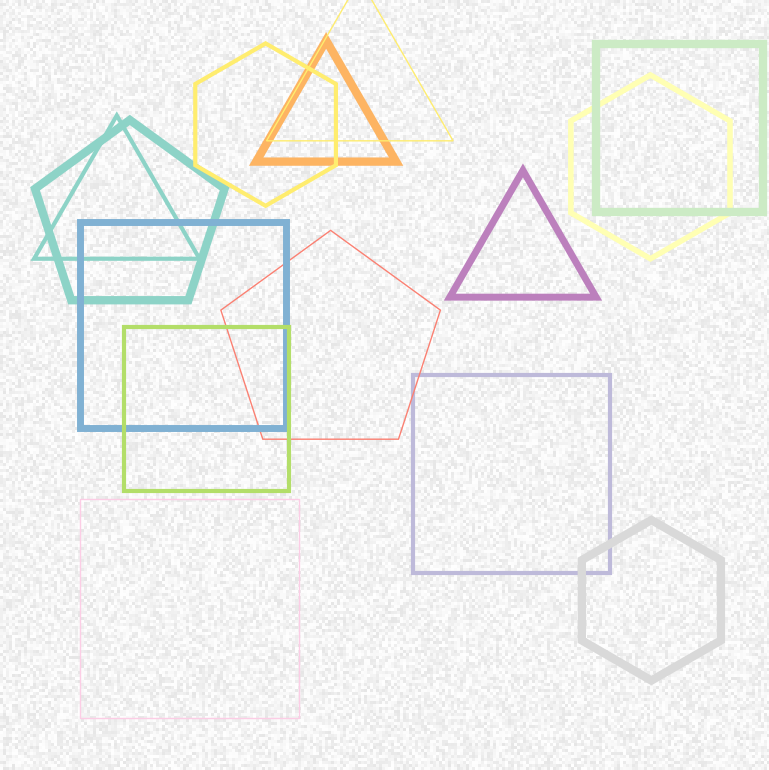[{"shape": "pentagon", "thickness": 3, "radius": 0.65, "center": [0.169, 0.715]}, {"shape": "triangle", "thickness": 1.5, "radius": 0.62, "center": [0.152, 0.726]}, {"shape": "hexagon", "thickness": 2, "radius": 0.6, "center": [0.845, 0.783]}, {"shape": "square", "thickness": 1.5, "radius": 0.64, "center": [0.664, 0.385]}, {"shape": "pentagon", "thickness": 0.5, "radius": 0.75, "center": [0.429, 0.551]}, {"shape": "square", "thickness": 2.5, "radius": 0.67, "center": [0.237, 0.578]}, {"shape": "triangle", "thickness": 3, "radius": 0.52, "center": [0.424, 0.843]}, {"shape": "square", "thickness": 1.5, "radius": 0.53, "center": [0.268, 0.469]}, {"shape": "square", "thickness": 0.5, "radius": 0.71, "center": [0.246, 0.21]}, {"shape": "hexagon", "thickness": 3, "radius": 0.52, "center": [0.846, 0.22]}, {"shape": "triangle", "thickness": 2.5, "radius": 0.55, "center": [0.679, 0.669]}, {"shape": "square", "thickness": 3, "radius": 0.54, "center": [0.883, 0.834]}, {"shape": "hexagon", "thickness": 1.5, "radius": 0.53, "center": [0.345, 0.838]}, {"shape": "triangle", "thickness": 0.5, "radius": 0.7, "center": [0.467, 0.887]}]